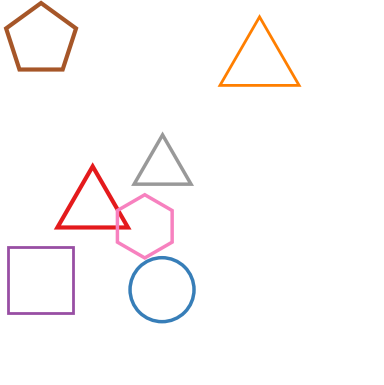[{"shape": "triangle", "thickness": 3, "radius": 0.53, "center": [0.241, 0.462]}, {"shape": "circle", "thickness": 2.5, "radius": 0.42, "center": [0.421, 0.248]}, {"shape": "square", "thickness": 2, "radius": 0.43, "center": [0.105, 0.273]}, {"shape": "triangle", "thickness": 2, "radius": 0.59, "center": [0.674, 0.838]}, {"shape": "pentagon", "thickness": 3, "radius": 0.48, "center": [0.107, 0.897]}, {"shape": "hexagon", "thickness": 2.5, "radius": 0.41, "center": [0.376, 0.412]}, {"shape": "triangle", "thickness": 2.5, "radius": 0.43, "center": [0.422, 0.564]}]